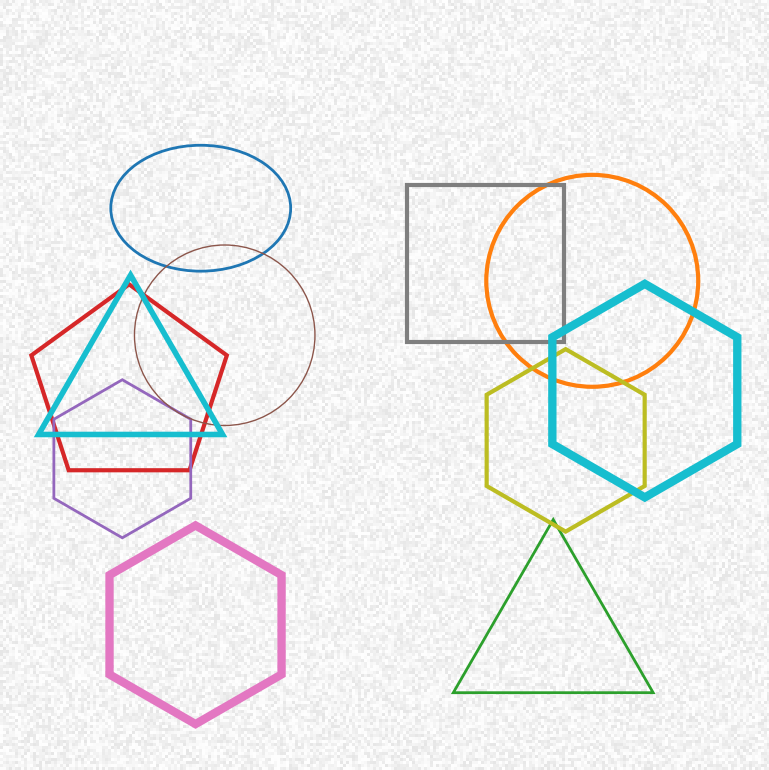[{"shape": "oval", "thickness": 1, "radius": 0.58, "center": [0.261, 0.73]}, {"shape": "circle", "thickness": 1.5, "radius": 0.69, "center": [0.769, 0.635]}, {"shape": "triangle", "thickness": 1, "radius": 0.75, "center": [0.718, 0.175]}, {"shape": "pentagon", "thickness": 1.5, "radius": 0.67, "center": [0.168, 0.497]}, {"shape": "hexagon", "thickness": 1, "radius": 0.51, "center": [0.159, 0.404]}, {"shape": "circle", "thickness": 0.5, "radius": 0.59, "center": [0.292, 0.565]}, {"shape": "hexagon", "thickness": 3, "radius": 0.64, "center": [0.254, 0.189]}, {"shape": "square", "thickness": 1.5, "radius": 0.51, "center": [0.63, 0.657]}, {"shape": "hexagon", "thickness": 1.5, "radius": 0.59, "center": [0.735, 0.428]}, {"shape": "triangle", "thickness": 2, "radius": 0.69, "center": [0.17, 0.505]}, {"shape": "hexagon", "thickness": 3, "radius": 0.69, "center": [0.837, 0.493]}]